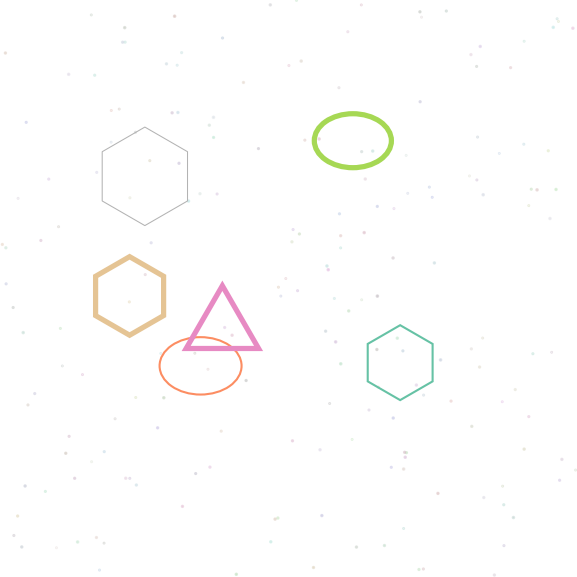[{"shape": "hexagon", "thickness": 1, "radius": 0.32, "center": [0.693, 0.371]}, {"shape": "oval", "thickness": 1, "radius": 0.35, "center": [0.347, 0.366]}, {"shape": "triangle", "thickness": 2.5, "radius": 0.36, "center": [0.385, 0.432]}, {"shape": "oval", "thickness": 2.5, "radius": 0.33, "center": [0.611, 0.755]}, {"shape": "hexagon", "thickness": 2.5, "radius": 0.34, "center": [0.224, 0.487]}, {"shape": "hexagon", "thickness": 0.5, "radius": 0.43, "center": [0.251, 0.694]}]